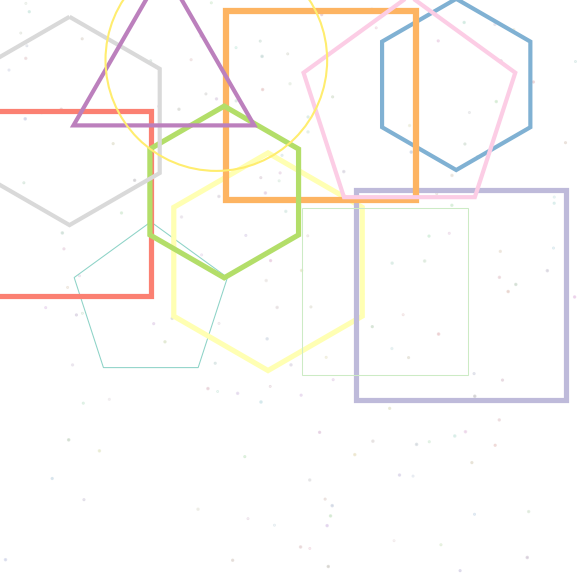[{"shape": "pentagon", "thickness": 0.5, "radius": 0.7, "center": [0.261, 0.475]}, {"shape": "hexagon", "thickness": 2.5, "radius": 0.94, "center": [0.464, 0.546]}, {"shape": "square", "thickness": 2.5, "radius": 0.91, "center": [0.798, 0.488]}, {"shape": "square", "thickness": 2.5, "radius": 0.8, "center": [0.102, 0.646]}, {"shape": "hexagon", "thickness": 2, "radius": 0.74, "center": [0.79, 0.853]}, {"shape": "square", "thickness": 3, "radius": 0.82, "center": [0.556, 0.816]}, {"shape": "hexagon", "thickness": 2.5, "radius": 0.74, "center": [0.388, 0.667]}, {"shape": "pentagon", "thickness": 2, "radius": 0.96, "center": [0.709, 0.814]}, {"shape": "hexagon", "thickness": 2, "radius": 0.9, "center": [0.12, 0.79]}, {"shape": "triangle", "thickness": 2, "radius": 0.9, "center": [0.284, 0.872]}, {"shape": "square", "thickness": 0.5, "radius": 0.72, "center": [0.666, 0.495]}, {"shape": "circle", "thickness": 1, "radius": 0.96, "center": [0.375, 0.895]}]